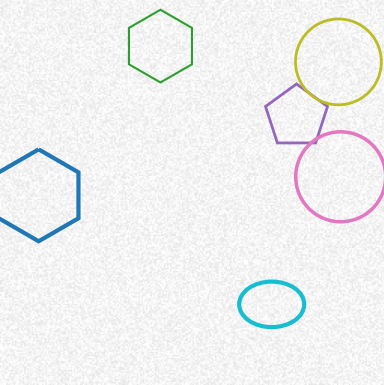[{"shape": "hexagon", "thickness": 3, "radius": 0.6, "center": [0.1, 0.493]}, {"shape": "hexagon", "thickness": 1.5, "radius": 0.47, "center": [0.417, 0.88]}, {"shape": "pentagon", "thickness": 2, "radius": 0.42, "center": [0.77, 0.697]}, {"shape": "circle", "thickness": 2.5, "radius": 0.58, "center": [0.885, 0.541]}, {"shape": "circle", "thickness": 2, "radius": 0.56, "center": [0.879, 0.839]}, {"shape": "oval", "thickness": 3, "radius": 0.42, "center": [0.706, 0.209]}]